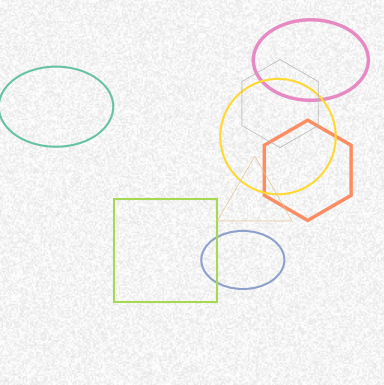[{"shape": "oval", "thickness": 1.5, "radius": 0.74, "center": [0.145, 0.723]}, {"shape": "hexagon", "thickness": 2.5, "radius": 0.65, "center": [0.799, 0.558]}, {"shape": "oval", "thickness": 1.5, "radius": 0.54, "center": [0.631, 0.325]}, {"shape": "oval", "thickness": 2.5, "radius": 0.75, "center": [0.807, 0.844]}, {"shape": "square", "thickness": 1.5, "radius": 0.67, "center": [0.43, 0.349]}, {"shape": "circle", "thickness": 1.5, "radius": 0.75, "center": [0.722, 0.645]}, {"shape": "triangle", "thickness": 0.5, "radius": 0.56, "center": [0.662, 0.482]}, {"shape": "hexagon", "thickness": 0.5, "radius": 0.57, "center": [0.727, 0.731]}]